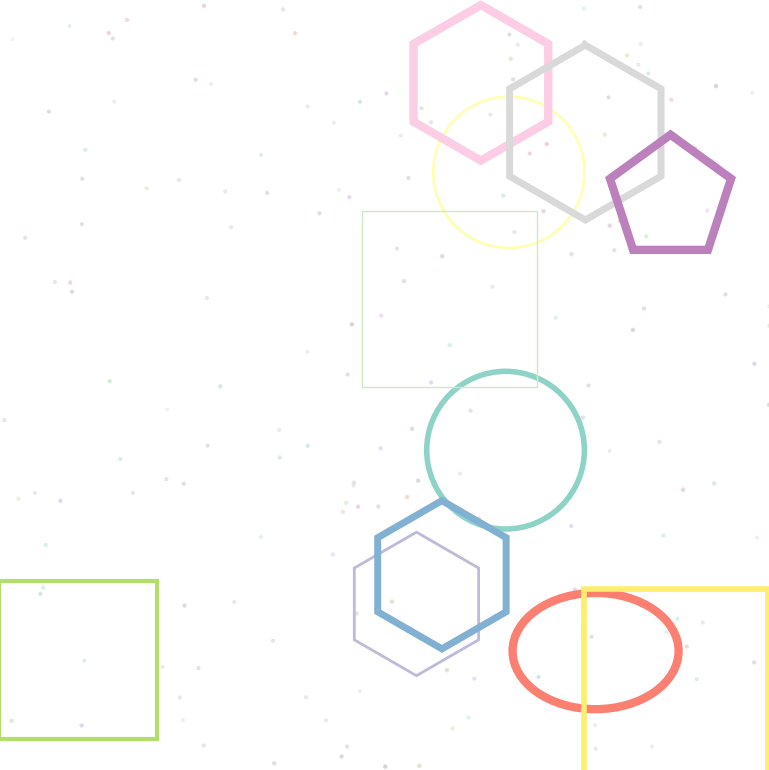[{"shape": "circle", "thickness": 2, "radius": 0.51, "center": [0.657, 0.415]}, {"shape": "circle", "thickness": 1, "radius": 0.49, "center": [0.661, 0.776]}, {"shape": "hexagon", "thickness": 1, "radius": 0.47, "center": [0.541, 0.216]}, {"shape": "oval", "thickness": 3, "radius": 0.54, "center": [0.773, 0.154]}, {"shape": "hexagon", "thickness": 2.5, "radius": 0.48, "center": [0.574, 0.254]}, {"shape": "square", "thickness": 1.5, "radius": 0.51, "center": [0.102, 0.143]}, {"shape": "hexagon", "thickness": 3, "radius": 0.51, "center": [0.625, 0.892]}, {"shape": "hexagon", "thickness": 2.5, "radius": 0.57, "center": [0.76, 0.828]}, {"shape": "pentagon", "thickness": 3, "radius": 0.41, "center": [0.871, 0.742]}, {"shape": "square", "thickness": 0.5, "radius": 0.57, "center": [0.584, 0.612]}, {"shape": "square", "thickness": 2, "radius": 0.6, "center": [0.878, 0.116]}]